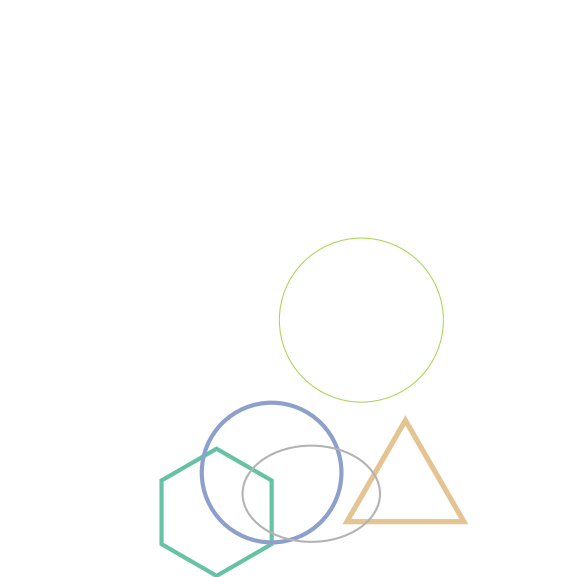[{"shape": "hexagon", "thickness": 2, "radius": 0.55, "center": [0.375, 0.112]}, {"shape": "circle", "thickness": 2, "radius": 0.6, "center": [0.47, 0.181]}, {"shape": "circle", "thickness": 0.5, "radius": 0.71, "center": [0.626, 0.445]}, {"shape": "triangle", "thickness": 2.5, "radius": 0.58, "center": [0.702, 0.154]}, {"shape": "oval", "thickness": 1, "radius": 0.6, "center": [0.539, 0.144]}]